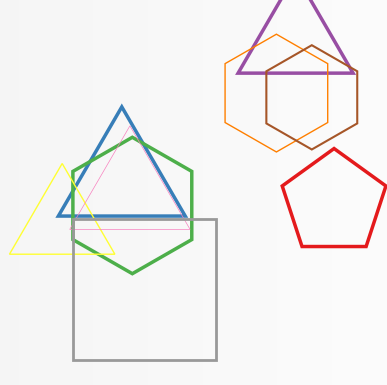[{"shape": "pentagon", "thickness": 2.5, "radius": 0.7, "center": [0.862, 0.473]}, {"shape": "triangle", "thickness": 2.5, "radius": 0.95, "center": [0.314, 0.533]}, {"shape": "hexagon", "thickness": 2.5, "radius": 0.89, "center": [0.342, 0.466]}, {"shape": "triangle", "thickness": 2.5, "radius": 0.86, "center": [0.763, 0.896]}, {"shape": "hexagon", "thickness": 1, "radius": 0.76, "center": [0.713, 0.758]}, {"shape": "triangle", "thickness": 1, "radius": 0.79, "center": [0.16, 0.418]}, {"shape": "hexagon", "thickness": 1.5, "radius": 0.68, "center": [0.805, 0.747]}, {"shape": "triangle", "thickness": 0.5, "radius": 0.9, "center": [0.335, 0.494]}, {"shape": "square", "thickness": 2, "radius": 0.92, "center": [0.372, 0.248]}]